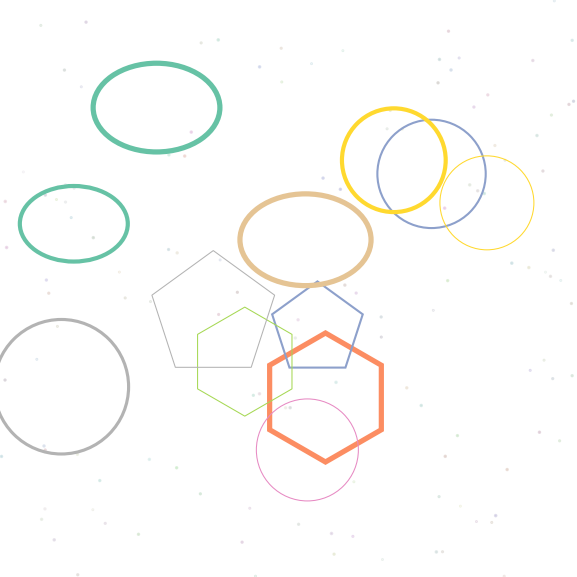[{"shape": "oval", "thickness": 2.5, "radius": 0.55, "center": [0.271, 0.813]}, {"shape": "oval", "thickness": 2, "radius": 0.47, "center": [0.128, 0.612]}, {"shape": "hexagon", "thickness": 2.5, "radius": 0.56, "center": [0.564, 0.311]}, {"shape": "circle", "thickness": 1, "radius": 0.47, "center": [0.747, 0.698]}, {"shape": "pentagon", "thickness": 1, "radius": 0.41, "center": [0.55, 0.429]}, {"shape": "circle", "thickness": 0.5, "radius": 0.44, "center": [0.532, 0.22]}, {"shape": "hexagon", "thickness": 0.5, "radius": 0.47, "center": [0.424, 0.373]}, {"shape": "circle", "thickness": 0.5, "radius": 0.41, "center": [0.843, 0.648]}, {"shape": "circle", "thickness": 2, "radius": 0.45, "center": [0.682, 0.722]}, {"shape": "oval", "thickness": 2.5, "radius": 0.57, "center": [0.529, 0.584]}, {"shape": "pentagon", "thickness": 0.5, "radius": 0.56, "center": [0.369, 0.453]}, {"shape": "circle", "thickness": 1.5, "radius": 0.58, "center": [0.106, 0.329]}]